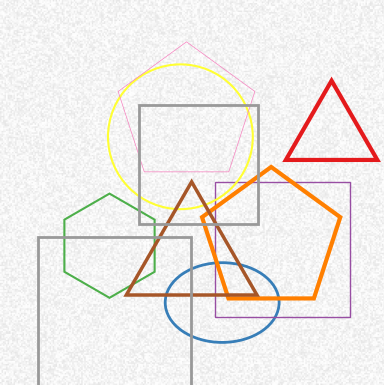[{"shape": "triangle", "thickness": 3, "radius": 0.69, "center": [0.861, 0.653]}, {"shape": "oval", "thickness": 2, "radius": 0.74, "center": [0.577, 0.214]}, {"shape": "hexagon", "thickness": 1.5, "radius": 0.68, "center": [0.284, 0.362]}, {"shape": "square", "thickness": 1, "radius": 0.88, "center": [0.733, 0.352]}, {"shape": "pentagon", "thickness": 3, "radius": 0.94, "center": [0.704, 0.378]}, {"shape": "circle", "thickness": 1.5, "radius": 0.94, "center": [0.469, 0.645]}, {"shape": "triangle", "thickness": 2.5, "radius": 0.98, "center": [0.498, 0.332]}, {"shape": "pentagon", "thickness": 0.5, "radius": 0.93, "center": [0.484, 0.705]}, {"shape": "square", "thickness": 2, "radius": 0.77, "center": [0.515, 0.572]}, {"shape": "square", "thickness": 2, "radius": 0.99, "center": [0.297, 0.185]}]